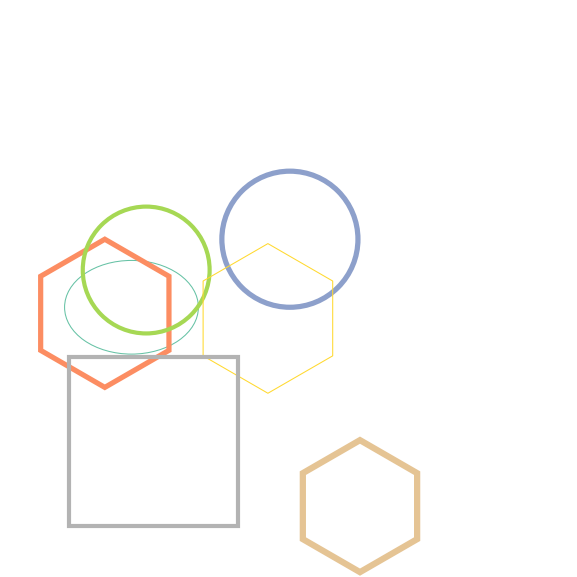[{"shape": "oval", "thickness": 0.5, "radius": 0.58, "center": [0.228, 0.467]}, {"shape": "hexagon", "thickness": 2.5, "radius": 0.64, "center": [0.181, 0.457]}, {"shape": "circle", "thickness": 2.5, "radius": 0.59, "center": [0.502, 0.585]}, {"shape": "circle", "thickness": 2, "radius": 0.55, "center": [0.253, 0.532]}, {"shape": "hexagon", "thickness": 0.5, "radius": 0.65, "center": [0.464, 0.448]}, {"shape": "hexagon", "thickness": 3, "radius": 0.57, "center": [0.623, 0.123]}, {"shape": "square", "thickness": 2, "radius": 0.73, "center": [0.267, 0.234]}]